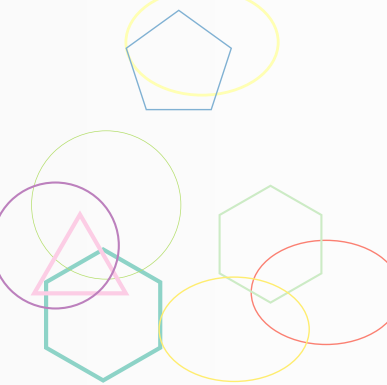[{"shape": "hexagon", "thickness": 3, "radius": 0.85, "center": [0.266, 0.182]}, {"shape": "oval", "thickness": 2, "radius": 0.98, "center": [0.521, 0.89]}, {"shape": "oval", "thickness": 1, "radius": 0.97, "center": [0.842, 0.24]}, {"shape": "pentagon", "thickness": 1, "radius": 0.71, "center": [0.461, 0.831]}, {"shape": "circle", "thickness": 0.5, "radius": 0.96, "center": [0.274, 0.468]}, {"shape": "triangle", "thickness": 3, "radius": 0.68, "center": [0.206, 0.306]}, {"shape": "circle", "thickness": 1.5, "radius": 0.82, "center": [0.143, 0.362]}, {"shape": "hexagon", "thickness": 1.5, "radius": 0.76, "center": [0.698, 0.366]}, {"shape": "oval", "thickness": 1, "radius": 0.97, "center": [0.604, 0.145]}]